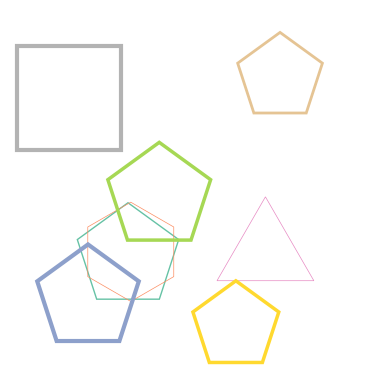[{"shape": "pentagon", "thickness": 1, "radius": 0.69, "center": [0.332, 0.335]}, {"shape": "hexagon", "thickness": 0.5, "radius": 0.64, "center": [0.34, 0.346]}, {"shape": "pentagon", "thickness": 3, "radius": 0.69, "center": [0.229, 0.226]}, {"shape": "triangle", "thickness": 0.5, "radius": 0.73, "center": [0.689, 0.343]}, {"shape": "pentagon", "thickness": 2.5, "radius": 0.7, "center": [0.414, 0.49]}, {"shape": "pentagon", "thickness": 2.5, "radius": 0.59, "center": [0.613, 0.153]}, {"shape": "pentagon", "thickness": 2, "radius": 0.58, "center": [0.727, 0.8]}, {"shape": "square", "thickness": 3, "radius": 0.68, "center": [0.179, 0.746]}]